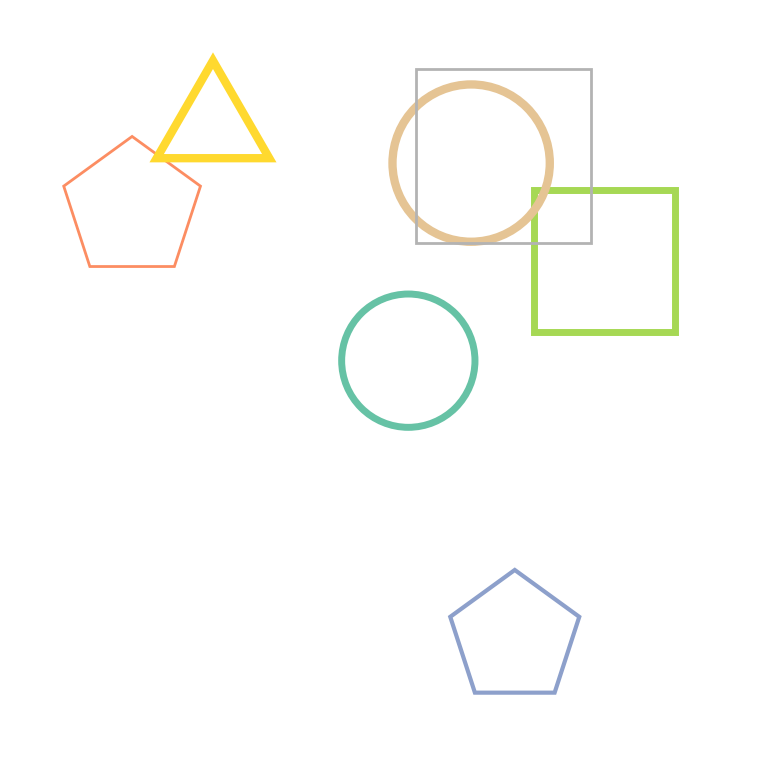[{"shape": "circle", "thickness": 2.5, "radius": 0.43, "center": [0.53, 0.532]}, {"shape": "pentagon", "thickness": 1, "radius": 0.47, "center": [0.172, 0.729]}, {"shape": "pentagon", "thickness": 1.5, "radius": 0.44, "center": [0.669, 0.172]}, {"shape": "square", "thickness": 2.5, "radius": 0.46, "center": [0.785, 0.661]}, {"shape": "triangle", "thickness": 3, "radius": 0.42, "center": [0.277, 0.837]}, {"shape": "circle", "thickness": 3, "radius": 0.51, "center": [0.612, 0.788]}, {"shape": "square", "thickness": 1, "radius": 0.57, "center": [0.654, 0.798]}]